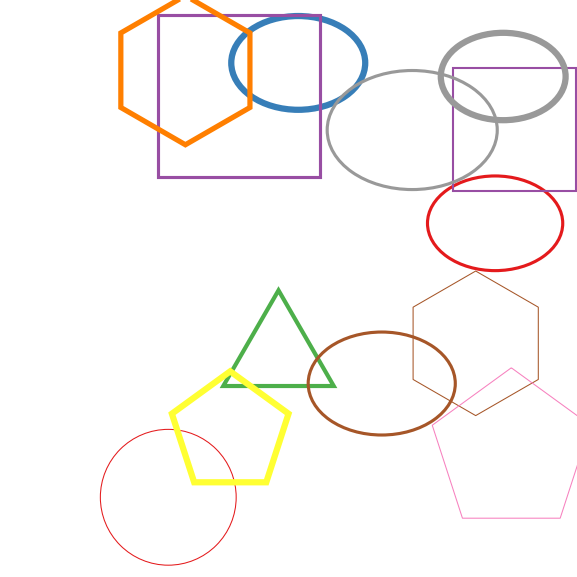[{"shape": "circle", "thickness": 0.5, "radius": 0.59, "center": [0.291, 0.138]}, {"shape": "oval", "thickness": 1.5, "radius": 0.59, "center": [0.857, 0.612]}, {"shape": "oval", "thickness": 3, "radius": 0.58, "center": [0.516, 0.89]}, {"shape": "triangle", "thickness": 2, "radius": 0.55, "center": [0.482, 0.386]}, {"shape": "square", "thickness": 1.5, "radius": 0.7, "center": [0.414, 0.832]}, {"shape": "square", "thickness": 1, "radius": 0.53, "center": [0.891, 0.775]}, {"shape": "hexagon", "thickness": 2.5, "radius": 0.65, "center": [0.321, 0.878]}, {"shape": "pentagon", "thickness": 3, "radius": 0.53, "center": [0.399, 0.25]}, {"shape": "oval", "thickness": 1.5, "radius": 0.64, "center": [0.661, 0.335]}, {"shape": "hexagon", "thickness": 0.5, "radius": 0.63, "center": [0.824, 0.405]}, {"shape": "pentagon", "thickness": 0.5, "radius": 0.72, "center": [0.885, 0.218]}, {"shape": "oval", "thickness": 1.5, "radius": 0.74, "center": [0.714, 0.774]}, {"shape": "oval", "thickness": 3, "radius": 0.54, "center": [0.871, 0.867]}]